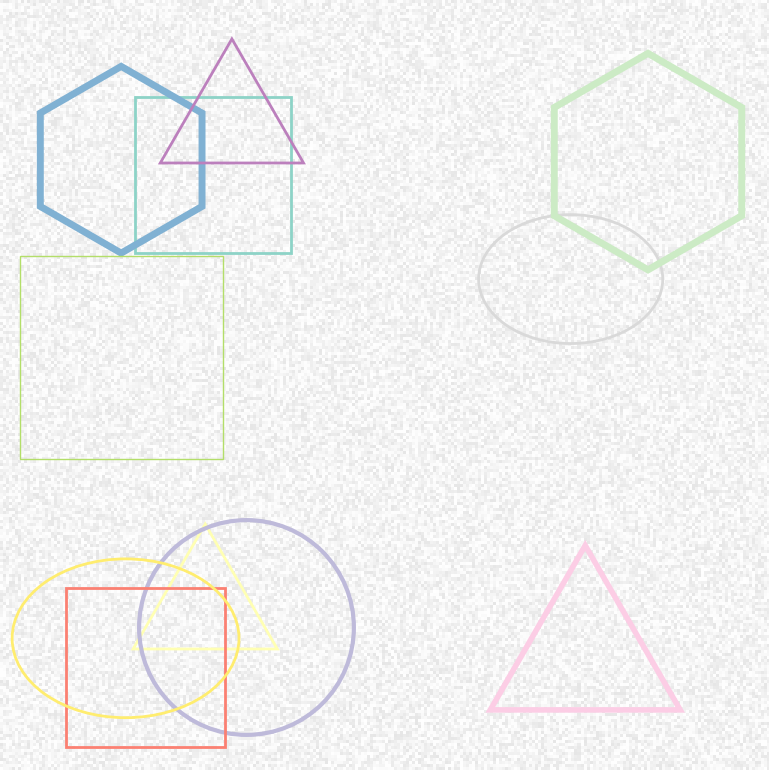[{"shape": "square", "thickness": 1, "radius": 0.51, "center": [0.277, 0.772]}, {"shape": "triangle", "thickness": 1, "radius": 0.54, "center": [0.267, 0.211]}, {"shape": "circle", "thickness": 1.5, "radius": 0.7, "center": [0.32, 0.185]}, {"shape": "square", "thickness": 1, "radius": 0.52, "center": [0.188, 0.133]}, {"shape": "hexagon", "thickness": 2.5, "radius": 0.61, "center": [0.157, 0.793]}, {"shape": "square", "thickness": 0.5, "radius": 0.66, "center": [0.158, 0.536]}, {"shape": "triangle", "thickness": 2, "radius": 0.71, "center": [0.76, 0.149]}, {"shape": "oval", "thickness": 1, "radius": 0.6, "center": [0.741, 0.638]}, {"shape": "triangle", "thickness": 1, "radius": 0.54, "center": [0.301, 0.842]}, {"shape": "hexagon", "thickness": 2.5, "radius": 0.7, "center": [0.842, 0.79]}, {"shape": "oval", "thickness": 1, "radius": 0.74, "center": [0.163, 0.171]}]